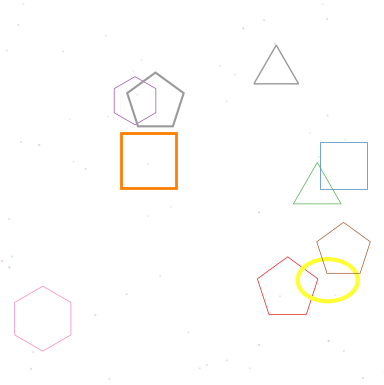[{"shape": "pentagon", "thickness": 0.5, "radius": 0.41, "center": [0.747, 0.25]}, {"shape": "square", "thickness": 0.5, "radius": 0.3, "center": [0.892, 0.571]}, {"shape": "triangle", "thickness": 0.5, "radius": 0.36, "center": [0.824, 0.506]}, {"shape": "hexagon", "thickness": 0.5, "radius": 0.31, "center": [0.351, 0.738]}, {"shape": "square", "thickness": 2, "radius": 0.35, "center": [0.386, 0.582]}, {"shape": "oval", "thickness": 3, "radius": 0.39, "center": [0.851, 0.272]}, {"shape": "pentagon", "thickness": 0.5, "radius": 0.37, "center": [0.892, 0.349]}, {"shape": "hexagon", "thickness": 0.5, "radius": 0.42, "center": [0.111, 0.172]}, {"shape": "pentagon", "thickness": 1.5, "radius": 0.39, "center": [0.404, 0.734]}, {"shape": "triangle", "thickness": 1, "radius": 0.34, "center": [0.718, 0.816]}]